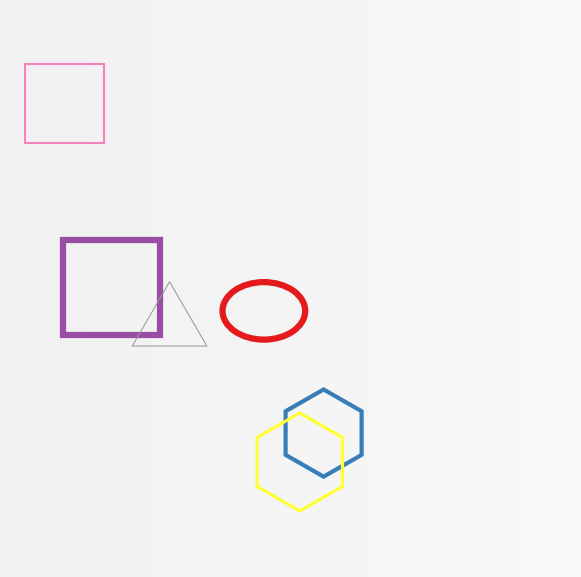[{"shape": "oval", "thickness": 3, "radius": 0.36, "center": [0.454, 0.461]}, {"shape": "hexagon", "thickness": 2, "radius": 0.38, "center": [0.557, 0.249]}, {"shape": "square", "thickness": 3, "radius": 0.41, "center": [0.191, 0.501]}, {"shape": "hexagon", "thickness": 1.5, "radius": 0.42, "center": [0.516, 0.199]}, {"shape": "square", "thickness": 1, "radius": 0.34, "center": [0.111, 0.82]}, {"shape": "triangle", "thickness": 0.5, "radius": 0.37, "center": [0.292, 0.437]}]